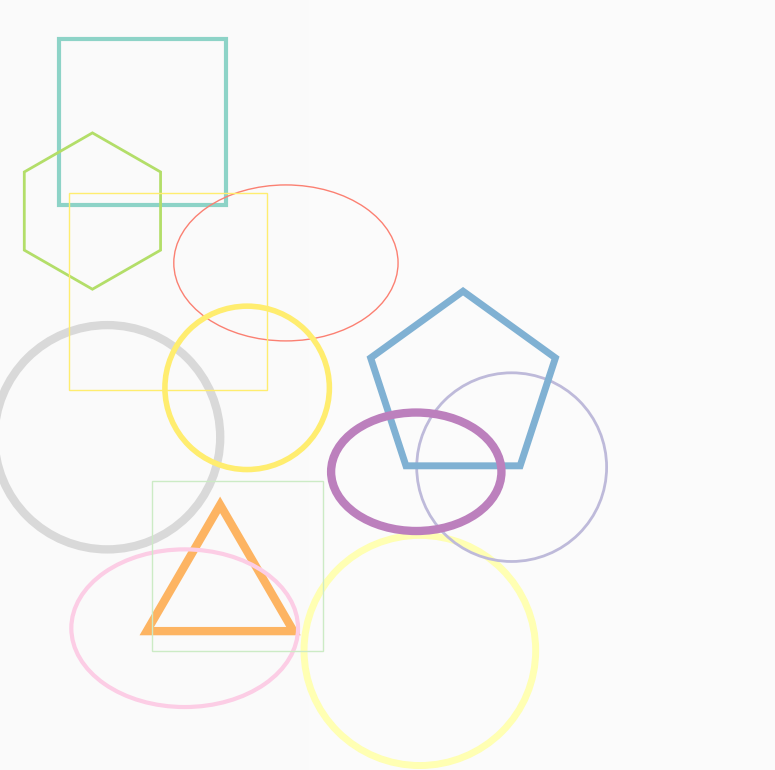[{"shape": "square", "thickness": 1.5, "radius": 0.54, "center": [0.184, 0.841]}, {"shape": "circle", "thickness": 2.5, "radius": 0.75, "center": [0.542, 0.155]}, {"shape": "circle", "thickness": 1, "radius": 0.61, "center": [0.66, 0.393]}, {"shape": "oval", "thickness": 0.5, "radius": 0.72, "center": [0.369, 0.659]}, {"shape": "pentagon", "thickness": 2.5, "radius": 0.63, "center": [0.597, 0.496]}, {"shape": "triangle", "thickness": 3, "radius": 0.55, "center": [0.284, 0.235]}, {"shape": "hexagon", "thickness": 1, "radius": 0.51, "center": [0.119, 0.726]}, {"shape": "oval", "thickness": 1.5, "radius": 0.73, "center": [0.238, 0.184]}, {"shape": "circle", "thickness": 3, "radius": 0.73, "center": [0.139, 0.432]}, {"shape": "oval", "thickness": 3, "radius": 0.55, "center": [0.537, 0.387]}, {"shape": "square", "thickness": 0.5, "radius": 0.55, "center": [0.306, 0.265]}, {"shape": "circle", "thickness": 2, "radius": 0.53, "center": [0.319, 0.496]}, {"shape": "square", "thickness": 0.5, "radius": 0.64, "center": [0.217, 0.621]}]